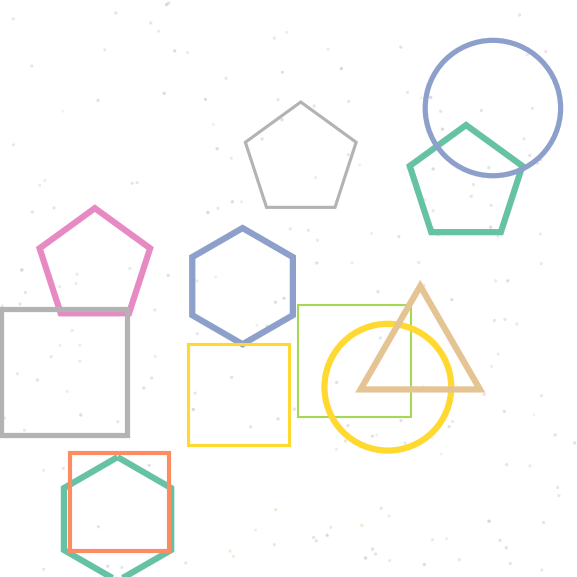[{"shape": "hexagon", "thickness": 3, "radius": 0.54, "center": [0.204, 0.1]}, {"shape": "pentagon", "thickness": 3, "radius": 0.51, "center": [0.807, 0.68]}, {"shape": "square", "thickness": 2, "radius": 0.43, "center": [0.206, 0.13]}, {"shape": "hexagon", "thickness": 3, "radius": 0.5, "center": [0.42, 0.504]}, {"shape": "circle", "thickness": 2.5, "radius": 0.59, "center": [0.854, 0.812]}, {"shape": "pentagon", "thickness": 3, "radius": 0.5, "center": [0.164, 0.538]}, {"shape": "square", "thickness": 1, "radius": 0.48, "center": [0.614, 0.375]}, {"shape": "circle", "thickness": 3, "radius": 0.55, "center": [0.672, 0.329]}, {"shape": "square", "thickness": 1.5, "radius": 0.44, "center": [0.413, 0.316]}, {"shape": "triangle", "thickness": 3, "radius": 0.6, "center": [0.728, 0.384]}, {"shape": "square", "thickness": 2.5, "radius": 0.55, "center": [0.111, 0.355]}, {"shape": "pentagon", "thickness": 1.5, "radius": 0.5, "center": [0.521, 0.722]}]